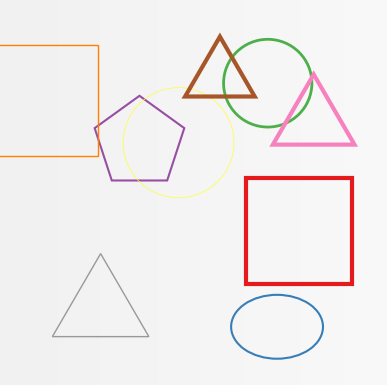[{"shape": "square", "thickness": 3, "radius": 0.68, "center": [0.773, 0.4]}, {"shape": "oval", "thickness": 1.5, "radius": 0.59, "center": [0.715, 0.151]}, {"shape": "circle", "thickness": 2, "radius": 0.57, "center": [0.691, 0.784]}, {"shape": "pentagon", "thickness": 1.5, "radius": 0.61, "center": [0.36, 0.63]}, {"shape": "square", "thickness": 1, "radius": 0.72, "center": [0.108, 0.739]}, {"shape": "circle", "thickness": 0.5, "radius": 0.72, "center": [0.461, 0.629]}, {"shape": "triangle", "thickness": 3, "radius": 0.52, "center": [0.568, 0.801]}, {"shape": "triangle", "thickness": 3, "radius": 0.61, "center": [0.81, 0.685]}, {"shape": "triangle", "thickness": 1, "radius": 0.72, "center": [0.26, 0.198]}]